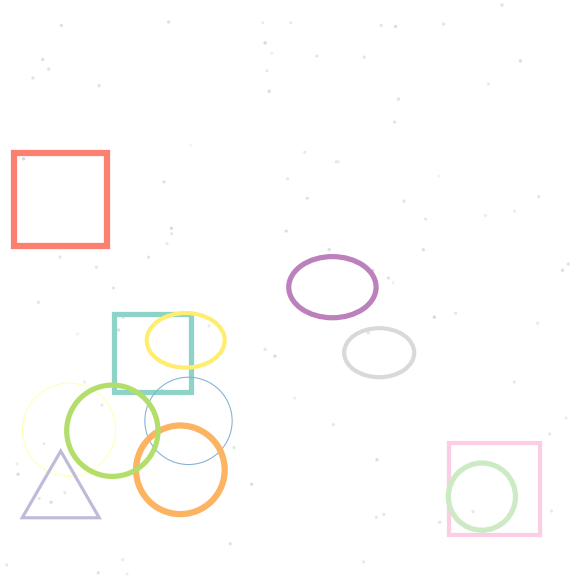[{"shape": "square", "thickness": 2.5, "radius": 0.34, "center": [0.264, 0.388]}, {"shape": "circle", "thickness": 0.5, "radius": 0.4, "center": [0.119, 0.255]}, {"shape": "triangle", "thickness": 1.5, "radius": 0.39, "center": [0.105, 0.141]}, {"shape": "square", "thickness": 3, "radius": 0.4, "center": [0.105, 0.653]}, {"shape": "circle", "thickness": 0.5, "radius": 0.38, "center": [0.326, 0.27]}, {"shape": "circle", "thickness": 3, "radius": 0.38, "center": [0.312, 0.186]}, {"shape": "circle", "thickness": 2.5, "radius": 0.4, "center": [0.195, 0.253]}, {"shape": "square", "thickness": 2, "radius": 0.4, "center": [0.856, 0.153]}, {"shape": "oval", "thickness": 2, "radius": 0.3, "center": [0.657, 0.388]}, {"shape": "oval", "thickness": 2.5, "radius": 0.38, "center": [0.576, 0.502]}, {"shape": "circle", "thickness": 2.5, "radius": 0.29, "center": [0.834, 0.139]}, {"shape": "oval", "thickness": 2, "radius": 0.34, "center": [0.322, 0.41]}]